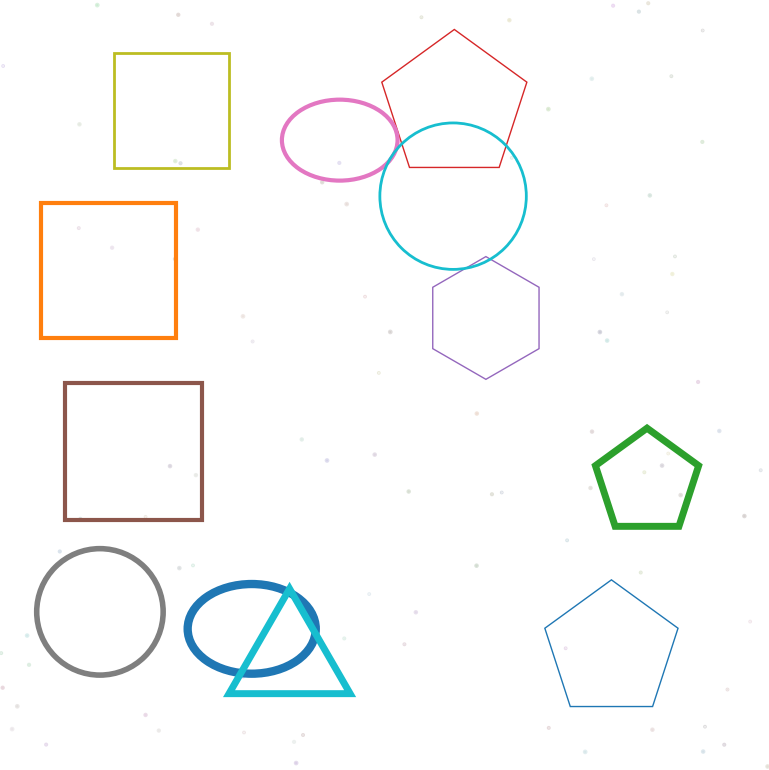[{"shape": "oval", "thickness": 3, "radius": 0.42, "center": [0.327, 0.183]}, {"shape": "pentagon", "thickness": 0.5, "radius": 0.45, "center": [0.794, 0.156]}, {"shape": "square", "thickness": 1.5, "radius": 0.44, "center": [0.141, 0.649]}, {"shape": "pentagon", "thickness": 2.5, "radius": 0.35, "center": [0.84, 0.373]}, {"shape": "pentagon", "thickness": 0.5, "radius": 0.5, "center": [0.59, 0.863]}, {"shape": "hexagon", "thickness": 0.5, "radius": 0.4, "center": [0.631, 0.587]}, {"shape": "square", "thickness": 1.5, "radius": 0.44, "center": [0.174, 0.414]}, {"shape": "oval", "thickness": 1.5, "radius": 0.38, "center": [0.441, 0.818]}, {"shape": "circle", "thickness": 2, "radius": 0.41, "center": [0.13, 0.205]}, {"shape": "square", "thickness": 1, "radius": 0.37, "center": [0.222, 0.857]}, {"shape": "triangle", "thickness": 2.5, "radius": 0.45, "center": [0.376, 0.145]}, {"shape": "circle", "thickness": 1, "radius": 0.48, "center": [0.588, 0.745]}]